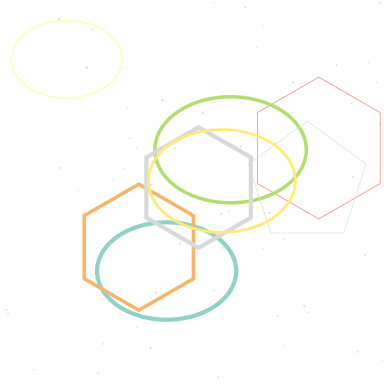[{"shape": "oval", "thickness": 3, "radius": 0.9, "center": [0.433, 0.296]}, {"shape": "oval", "thickness": 1, "radius": 0.72, "center": [0.173, 0.846]}, {"shape": "hexagon", "thickness": 0.5, "radius": 0.92, "center": [0.828, 0.615]}, {"shape": "hexagon", "thickness": 2.5, "radius": 0.82, "center": [0.36, 0.358]}, {"shape": "oval", "thickness": 2.5, "radius": 0.98, "center": [0.599, 0.611]}, {"shape": "hexagon", "thickness": 3, "radius": 0.78, "center": [0.516, 0.513]}, {"shape": "pentagon", "thickness": 0.5, "radius": 0.8, "center": [0.798, 0.525]}, {"shape": "oval", "thickness": 2, "radius": 0.95, "center": [0.576, 0.53]}]